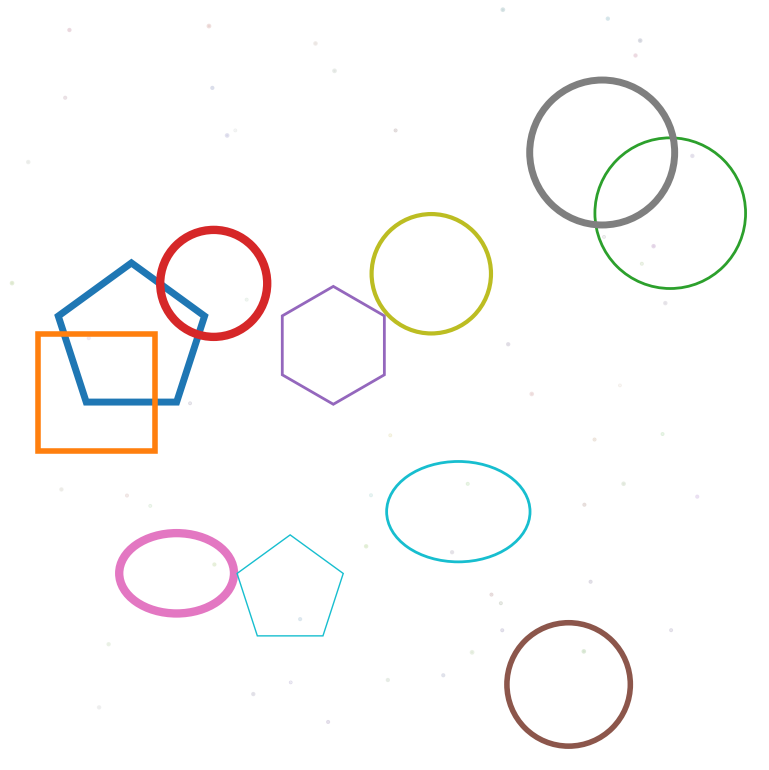[{"shape": "pentagon", "thickness": 2.5, "radius": 0.5, "center": [0.171, 0.559]}, {"shape": "square", "thickness": 2, "radius": 0.38, "center": [0.125, 0.491]}, {"shape": "circle", "thickness": 1, "radius": 0.49, "center": [0.87, 0.723]}, {"shape": "circle", "thickness": 3, "radius": 0.35, "center": [0.278, 0.632]}, {"shape": "hexagon", "thickness": 1, "radius": 0.38, "center": [0.433, 0.552]}, {"shape": "circle", "thickness": 2, "radius": 0.4, "center": [0.738, 0.111]}, {"shape": "oval", "thickness": 3, "radius": 0.37, "center": [0.229, 0.255]}, {"shape": "circle", "thickness": 2.5, "radius": 0.47, "center": [0.782, 0.802]}, {"shape": "circle", "thickness": 1.5, "radius": 0.39, "center": [0.56, 0.644]}, {"shape": "pentagon", "thickness": 0.5, "radius": 0.36, "center": [0.377, 0.233]}, {"shape": "oval", "thickness": 1, "radius": 0.47, "center": [0.595, 0.335]}]